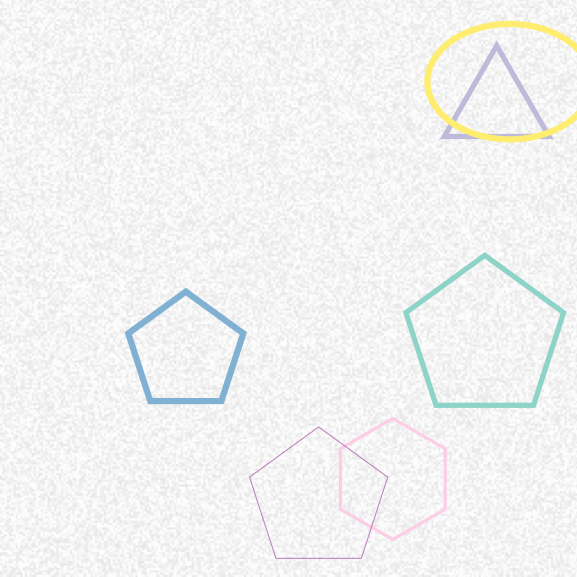[{"shape": "pentagon", "thickness": 2.5, "radius": 0.72, "center": [0.839, 0.413]}, {"shape": "triangle", "thickness": 2.5, "radius": 0.52, "center": [0.86, 0.815]}, {"shape": "pentagon", "thickness": 3, "radius": 0.52, "center": [0.322, 0.389]}, {"shape": "hexagon", "thickness": 1.5, "radius": 0.52, "center": [0.68, 0.17]}, {"shape": "pentagon", "thickness": 0.5, "radius": 0.63, "center": [0.552, 0.134]}, {"shape": "oval", "thickness": 3, "radius": 0.71, "center": [0.883, 0.858]}]